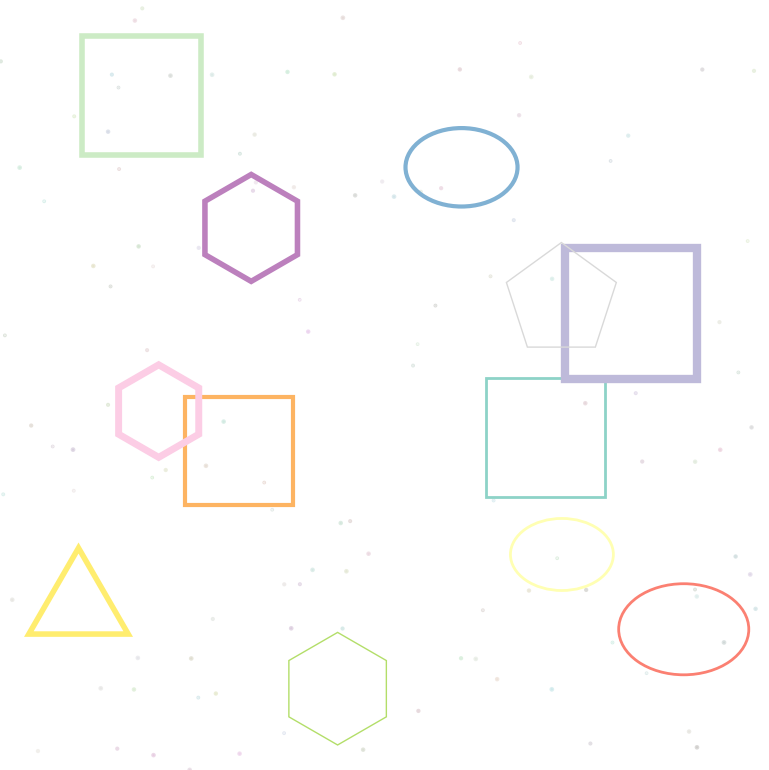[{"shape": "square", "thickness": 1, "radius": 0.39, "center": [0.708, 0.432]}, {"shape": "oval", "thickness": 1, "radius": 0.33, "center": [0.73, 0.28]}, {"shape": "square", "thickness": 3, "radius": 0.43, "center": [0.819, 0.593]}, {"shape": "oval", "thickness": 1, "radius": 0.42, "center": [0.888, 0.183]}, {"shape": "oval", "thickness": 1.5, "radius": 0.36, "center": [0.599, 0.783]}, {"shape": "square", "thickness": 1.5, "radius": 0.35, "center": [0.311, 0.414]}, {"shape": "hexagon", "thickness": 0.5, "radius": 0.37, "center": [0.438, 0.106]}, {"shape": "hexagon", "thickness": 2.5, "radius": 0.3, "center": [0.206, 0.466]}, {"shape": "pentagon", "thickness": 0.5, "radius": 0.38, "center": [0.729, 0.61]}, {"shape": "hexagon", "thickness": 2, "radius": 0.35, "center": [0.326, 0.704]}, {"shape": "square", "thickness": 2, "radius": 0.39, "center": [0.184, 0.876]}, {"shape": "triangle", "thickness": 2, "radius": 0.37, "center": [0.102, 0.214]}]